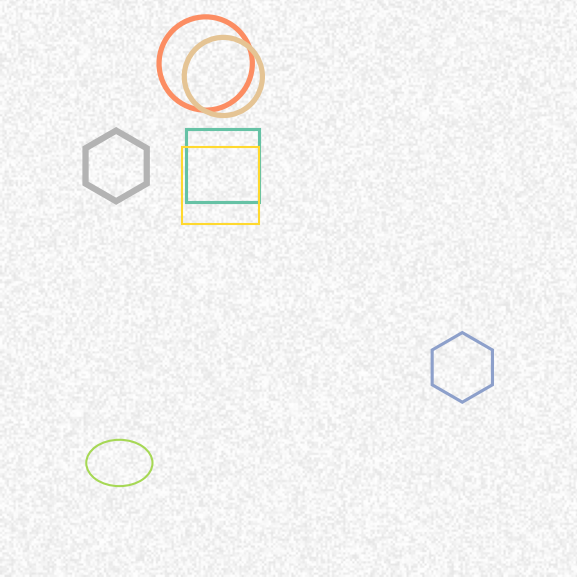[{"shape": "square", "thickness": 1.5, "radius": 0.31, "center": [0.386, 0.712]}, {"shape": "circle", "thickness": 2.5, "radius": 0.4, "center": [0.356, 0.889]}, {"shape": "hexagon", "thickness": 1.5, "radius": 0.3, "center": [0.801, 0.363]}, {"shape": "oval", "thickness": 1, "radius": 0.29, "center": [0.207, 0.197]}, {"shape": "square", "thickness": 1, "radius": 0.33, "center": [0.381, 0.678]}, {"shape": "circle", "thickness": 2.5, "radius": 0.34, "center": [0.387, 0.867]}, {"shape": "hexagon", "thickness": 3, "radius": 0.31, "center": [0.201, 0.712]}]